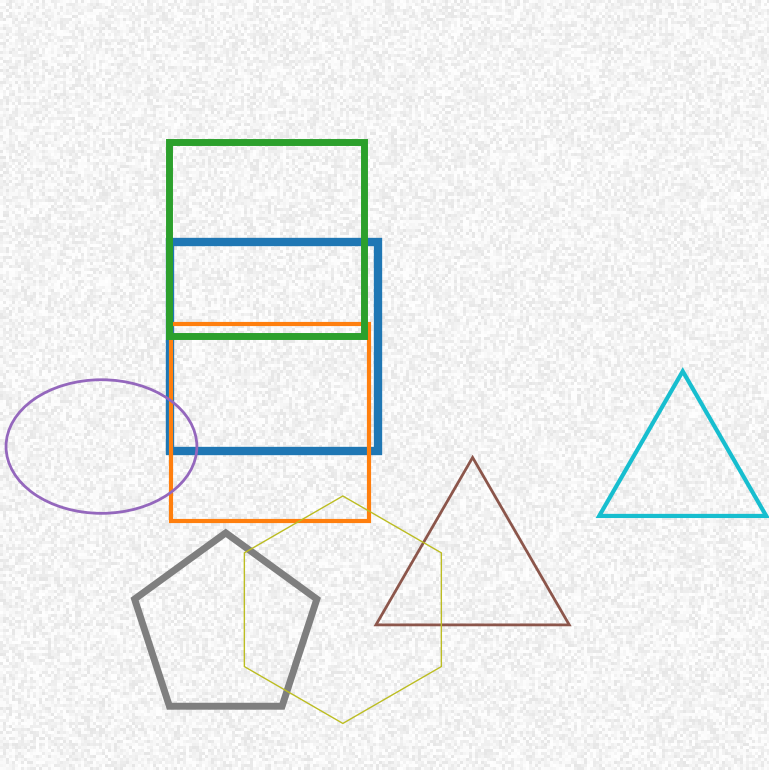[{"shape": "square", "thickness": 3, "radius": 0.68, "center": [0.356, 0.55]}, {"shape": "square", "thickness": 1.5, "radius": 0.64, "center": [0.351, 0.451]}, {"shape": "square", "thickness": 2.5, "radius": 0.63, "center": [0.346, 0.69]}, {"shape": "oval", "thickness": 1, "radius": 0.62, "center": [0.132, 0.42]}, {"shape": "triangle", "thickness": 1, "radius": 0.72, "center": [0.614, 0.261]}, {"shape": "pentagon", "thickness": 2.5, "radius": 0.62, "center": [0.293, 0.183]}, {"shape": "hexagon", "thickness": 0.5, "radius": 0.74, "center": [0.445, 0.208]}, {"shape": "triangle", "thickness": 1.5, "radius": 0.63, "center": [0.887, 0.393]}]